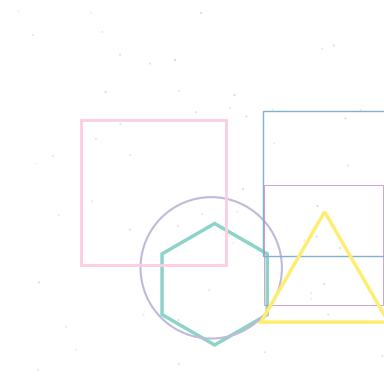[{"shape": "hexagon", "thickness": 2.5, "radius": 0.79, "center": [0.558, 0.262]}, {"shape": "circle", "thickness": 1.5, "radius": 0.92, "center": [0.549, 0.304]}, {"shape": "square", "thickness": 1, "radius": 0.95, "center": [0.873, 0.523]}, {"shape": "square", "thickness": 2, "radius": 0.94, "center": [0.4, 0.5]}, {"shape": "square", "thickness": 0.5, "radius": 0.78, "center": [0.84, 0.363]}, {"shape": "triangle", "thickness": 2.5, "radius": 0.96, "center": [0.843, 0.259]}]